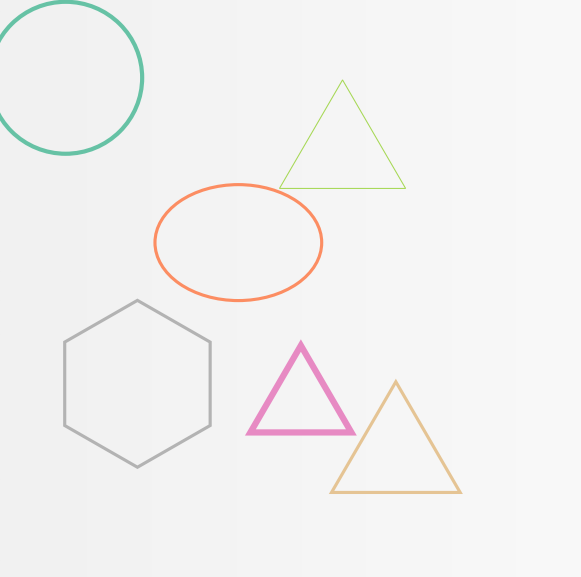[{"shape": "circle", "thickness": 2, "radius": 0.66, "center": [0.113, 0.864]}, {"shape": "oval", "thickness": 1.5, "radius": 0.72, "center": [0.41, 0.579]}, {"shape": "triangle", "thickness": 3, "radius": 0.5, "center": [0.518, 0.3]}, {"shape": "triangle", "thickness": 0.5, "radius": 0.63, "center": [0.589, 0.735]}, {"shape": "triangle", "thickness": 1.5, "radius": 0.64, "center": [0.681, 0.21]}, {"shape": "hexagon", "thickness": 1.5, "radius": 0.72, "center": [0.236, 0.335]}]